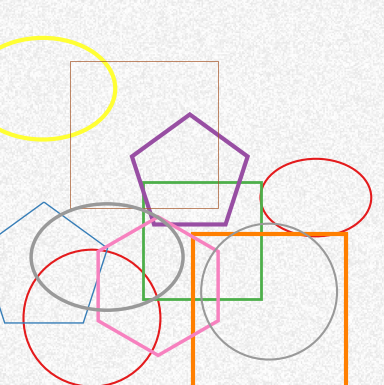[{"shape": "oval", "thickness": 1.5, "radius": 0.72, "center": [0.82, 0.487]}, {"shape": "circle", "thickness": 1.5, "radius": 0.89, "center": [0.239, 0.174]}, {"shape": "pentagon", "thickness": 1, "radius": 0.87, "center": [0.114, 0.302]}, {"shape": "square", "thickness": 2, "radius": 0.76, "center": [0.525, 0.376]}, {"shape": "pentagon", "thickness": 3, "radius": 0.79, "center": [0.493, 0.545]}, {"shape": "square", "thickness": 3, "radius": 0.99, "center": [0.7, 0.193]}, {"shape": "oval", "thickness": 3, "radius": 0.94, "center": [0.111, 0.77]}, {"shape": "square", "thickness": 0.5, "radius": 0.96, "center": [0.374, 0.65]}, {"shape": "hexagon", "thickness": 2.5, "radius": 0.9, "center": [0.411, 0.257]}, {"shape": "circle", "thickness": 1.5, "radius": 0.88, "center": [0.699, 0.243]}, {"shape": "oval", "thickness": 2.5, "radius": 0.99, "center": [0.278, 0.332]}]